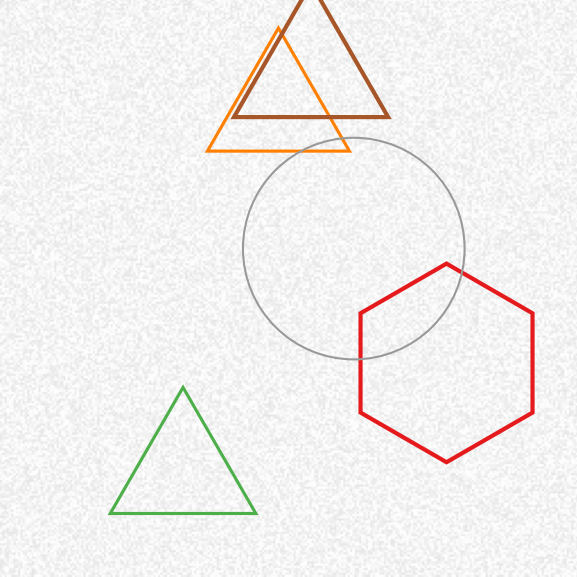[{"shape": "hexagon", "thickness": 2, "radius": 0.86, "center": [0.773, 0.371]}, {"shape": "triangle", "thickness": 1.5, "radius": 0.73, "center": [0.317, 0.183]}, {"shape": "triangle", "thickness": 1.5, "radius": 0.71, "center": [0.482, 0.808]}, {"shape": "triangle", "thickness": 2, "radius": 0.77, "center": [0.539, 0.873]}, {"shape": "circle", "thickness": 1, "radius": 0.96, "center": [0.613, 0.569]}]